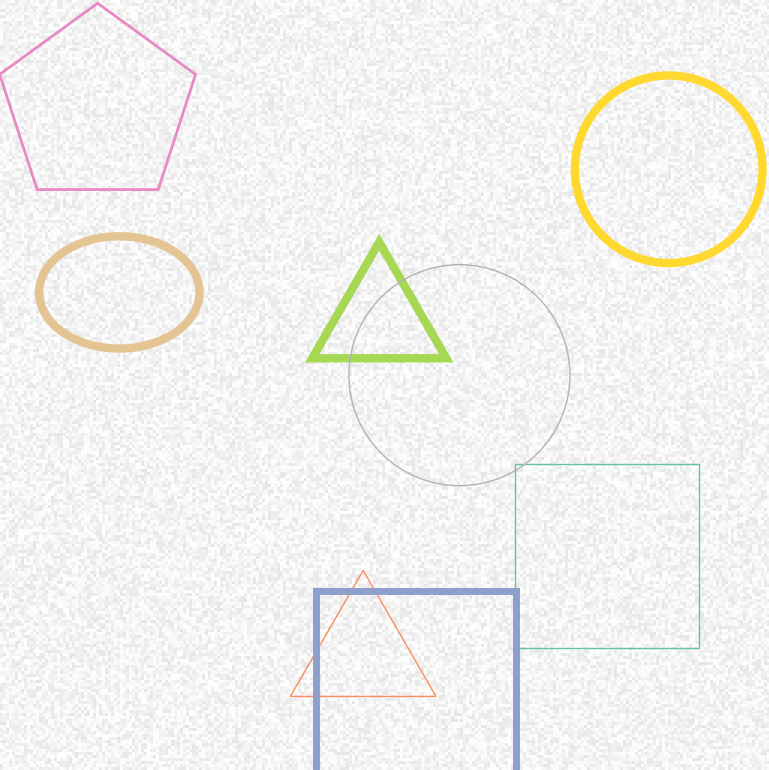[{"shape": "square", "thickness": 0.5, "radius": 0.6, "center": [0.789, 0.278]}, {"shape": "triangle", "thickness": 0.5, "radius": 0.55, "center": [0.472, 0.15]}, {"shape": "square", "thickness": 2.5, "radius": 0.65, "center": [0.54, 0.101]}, {"shape": "pentagon", "thickness": 1, "radius": 0.67, "center": [0.127, 0.862]}, {"shape": "triangle", "thickness": 3, "radius": 0.5, "center": [0.493, 0.585]}, {"shape": "circle", "thickness": 3, "radius": 0.61, "center": [0.868, 0.78]}, {"shape": "oval", "thickness": 3, "radius": 0.52, "center": [0.155, 0.62]}, {"shape": "circle", "thickness": 0.5, "radius": 0.72, "center": [0.597, 0.513]}]